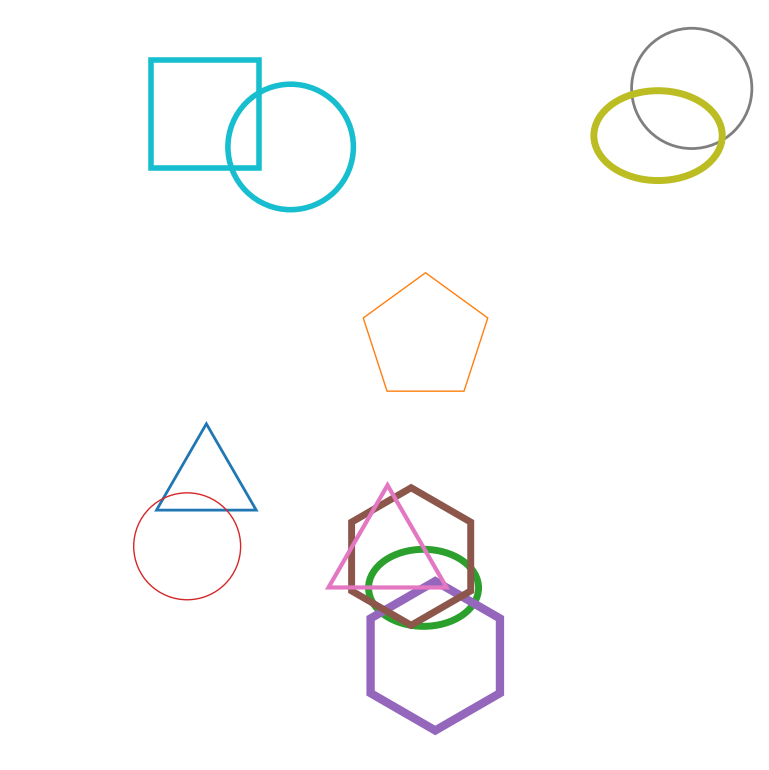[{"shape": "triangle", "thickness": 1, "radius": 0.37, "center": [0.268, 0.375]}, {"shape": "pentagon", "thickness": 0.5, "radius": 0.43, "center": [0.553, 0.561]}, {"shape": "oval", "thickness": 2.5, "radius": 0.36, "center": [0.55, 0.237]}, {"shape": "circle", "thickness": 0.5, "radius": 0.35, "center": [0.243, 0.291]}, {"shape": "hexagon", "thickness": 3, "radius": 0.48, "center": [0.565, 0.148]}, {"shape": "hexagon", "thickness": 2.5, "radius": 0.45, "center": [0.534, 0.277]}, {"shape": "triangle", "thickness": 1.5, "radius": 0.44, "center": [0.503, 0.281]}, {"shape": "circle", "thickness": 1, "radius": 0.39, "center": [0.898, 0.885]}, {"shape": "oval", "thickness": 2.5, "radius": 0.42, "center": [0.855, 0.824]}, {"shape": "circle", "thickness": 2, "radius": 0.41, "center": [0.377, 0.809]}, {"shape": "square", "thickness": 2, "radius": 0.35, "center": [0.266, 0.852]}]